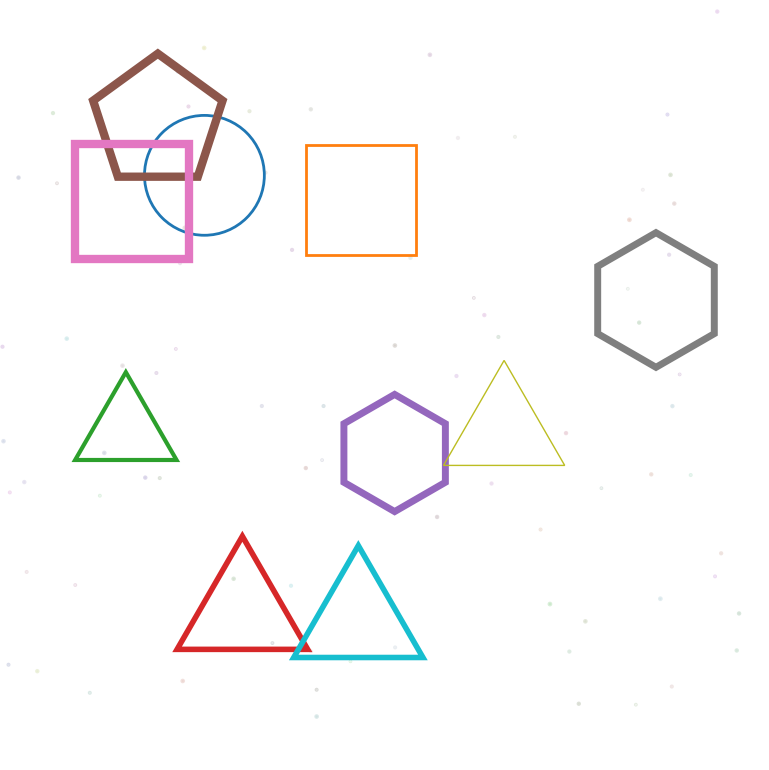[{"shape": "circle", "thickness": 1, "radius": 0.39, "center": [0.265, 0.772]}, {"shape": "square", "thickness": 1, "radius": 0.36, "center": [0.469, 0.74]}, {"shape": "triangle", "thickness": 1.5, "radius": 0.38, "center": [0.163, 0.441]}, {"shape": "triangle", "thickness": 2, "radius": 0.49, "center": [0.315, 0.206]}, {"shape": "hexagon", "thickness": 2.5, "radius": 0.38, "center": [0.513, 0.412]}, {"shape": "pentagon", "thickness": 3, "radius": 0.44, "center": [0.205, 0.842]}, {"shape": "square", "thickness": 3, "radius": 0.37, "center": [0.171, 0.739]}, {"shape": "hexagon", "thickness": 2.5, "radius": 0.44, "center": [0.852, 0.61]}, {"shape": "triangle", "thickness": 0.5, "radius": 0.45, "center": [0.655, 0.441]}, {"shape": "triangle", "thickness": 2, "radius": 0.48, "center": [0.465, 0.195]}]